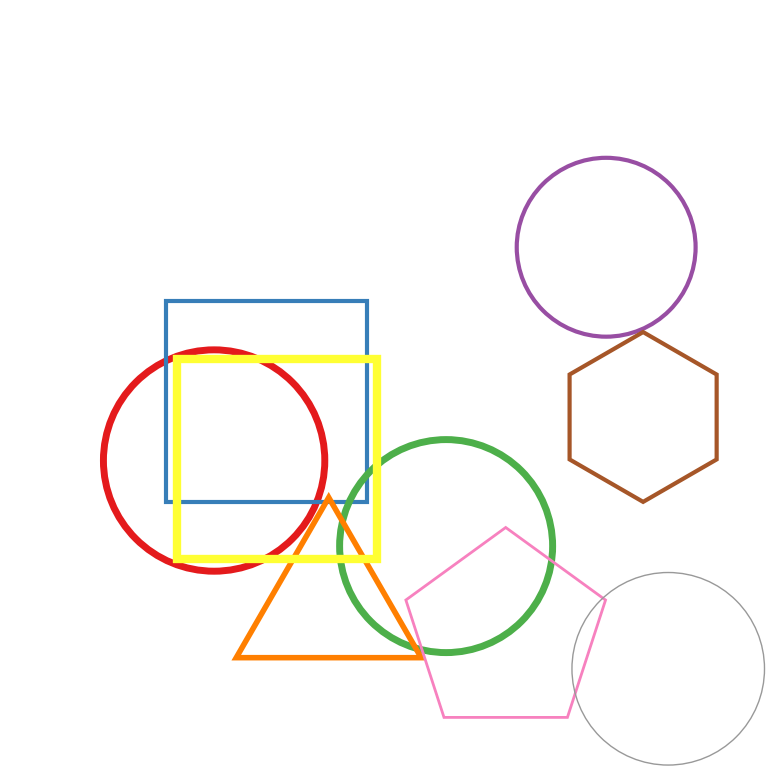[{"shape": "circle", "thickness": 2.5, "radius": 0.72, "center": [0.278, 0.402]}, {"shape": "square", "thickness": 1.5, "radius": 0.65, "center": [0.346, 0.479]}, {"shape": "circle", "thickness": 2.5, "radius": 0.69, "center": [0.579, 0.291]}, {"shape": "circle", "thickness": 1.5, "radius": 0.58, "center": [0.787, 0.679]}, {"shape": "triangle", "thickness": 2, "radius": 0.69, "center": [0.427, 0.215]}, {"shape": "square", "thickness": 3, "radius": 0.65, "center": [0.36, 0.403]}, {"shape": "hexagon", "thickness": 1.5, "radius": 0.55, "center": [0.835, 0.458]}, {"shape": "pentagon", "thickness": 1, "radius": 0.68, "center": [0.657, 0.179]}, {"shape": "circle", "thickness": 0.5, "radius": 0.63, "center": [0.868, 0.131]}]